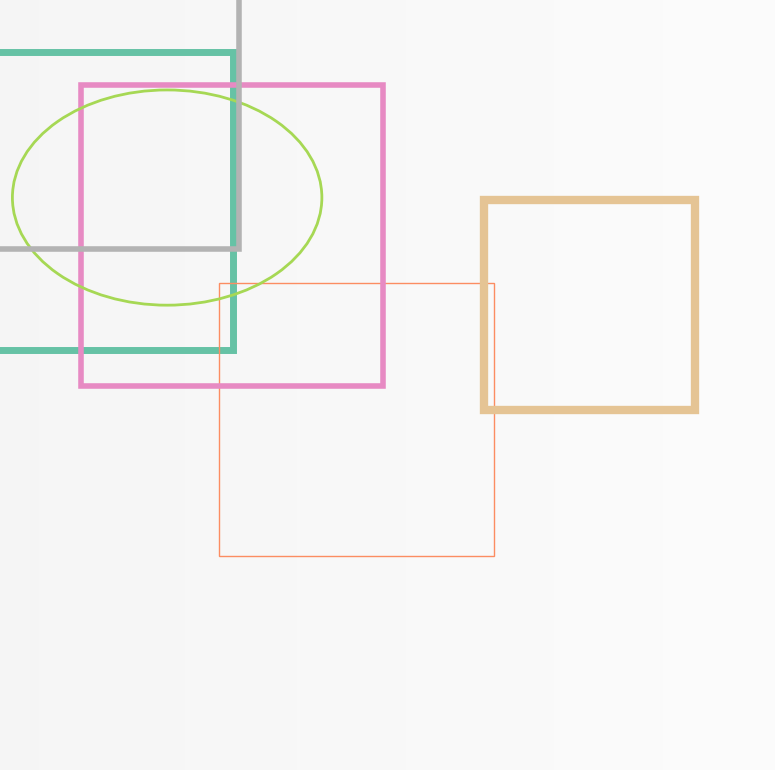[{"shape": "square", "thickness": 2.5, "radius": 0.97, "center": [0.107, 0.739]}, {"shape": "square", "thickness": 0.5, "radius": 0.89, "center": [0.46, 0.455]}, {"shape": "square", "thickness": 2, "radius": 0.98, "center": [0.299, 0.694]}, {"shape": "oval", "thickness": 1, "radius": 1.0, "center": [0.216, 0.743]}, {"shape": "square", "thickness": 3, "radius": 0.68, "center": [0.761, 0.604]}, {"shape": "square", "thickness": 2, "radius": 0.88, "center": [0.133, 0.853]}]